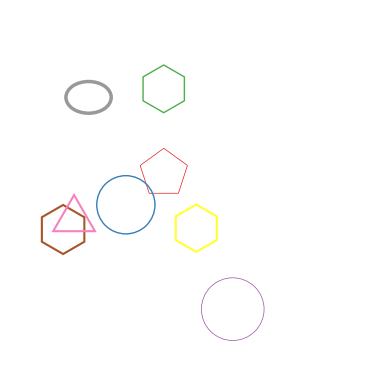[{"shape": "pentagon", "thickness": 0.5, "radius": 0.32, "center": [0.425, 0.55]}, {"shape": "circle", "thickness": 1, "radius": 0.38, "center": [0.327, 0.468]}, {"shape": "hexagon", "thickness": 1, "radius": 0.31, "center": [0.425, 0.769]}, {"shape": "circle", "thickness": 0.5, "radius": 0.41, "center": [0.605, 0.197]}, {"shape": "hexagon", "thickness": 1.5, "radius": 0.31, "center": [0.51, 0.407]}, {"shape": "hexagon", "thickness": 1.5, "radius": 0.32, "center": [0.164, 0.404]}, {"shape": "triangle", "thickness": 1.5, "radius": 0.31, "center": [0.192, 0.431]}, {"shape": "oval", "thickness": 2.5, "radius": 0.29, "center": [0.23, 0.747]}]